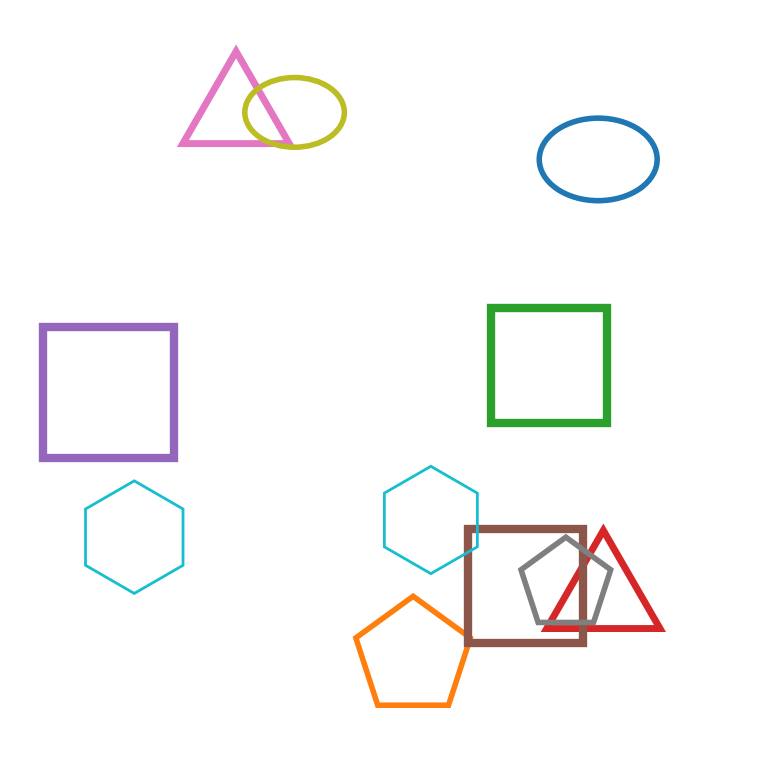[{"shape": "oval", "thickness": 2, "radius": 0.38, "center": [0.777, 0.793]}, {"shape": "pentagon", "thickness": 2, "radius": 0.39, "center": [0.537, 0.147]}, {"shape": "square", "thickness": 3, "radius": 0.37, "center": [0.713, 0.525]}, {"shape": "triangle", "thickness": 2.5, "radius": 0.42, "center": [0.784, 0.226]}, {"shape": "square", "thickness": 3, "radius": 0.43, "center": [0.141, 0.49]}, {"shape": "square", "thickness": 3, "radius": 0.37, "center": [0.683, 0.239]}, {"shape": "triangle", "thickness": 2.5, "radius": 0.4, "center": [0.307, 0.853]}, {"shape": "pentagon", "thickness": 2, "radius": 0.31, "center": [0.735, 0.241]}, {"shape": "oval", "thickness": 2, "radius": 0.32, "center": [0.383, 0.854]}, {"shape": "hexagon", "thickness": 1, "radius": 0.37, "center": [0.174, 0.302]}, {"shape": "hexagon", "thickness": 1, "radius": 0.35, "center": [0.56, 0.325]}]